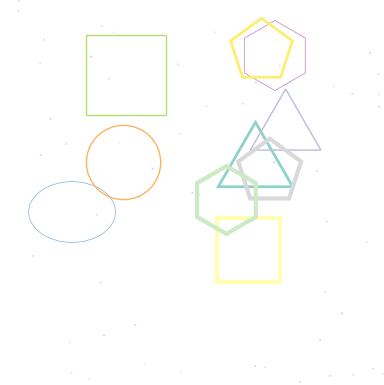[{"shape": "triangle", "thickness": 2, "radius": 0.56, "center": [0.664, 0.571]}, {"shape": "square", "thickness": 3, "radius": 0.41, "center": [0.646, 0.351]}, {"shape": "triangle", "thickness": 1, "radius": 0.53, "center": [0.742, 0.663]}, {"shape": "oval", "thickness": 0.5, "radius": 0.56, "center": [0.187, 0.449]}, {"shape": "circle", "thickness": 1, "radius": 0.48, "center": [0.321, 0.578]}, {"shape": "square", "thickness": 1, "radius": 0.52, "center": [0.327, 0.806]}, {"shape": "pentagon", "thickness": 3, "radius": 0.43, "center": [0.7, 0.554]}, {"shape": "hexagon", "thickness": 0.5, "radius": 0.45, "center": [0.714, 0.856]}, {"shape": "hexagon", "thickness": 3, "radius": 0.44, "center": [0.588, 0.481]}, {"shape": "pentagon", "thickness": 2, "radius": 0.42, "center": [0.679, 0.868]}]